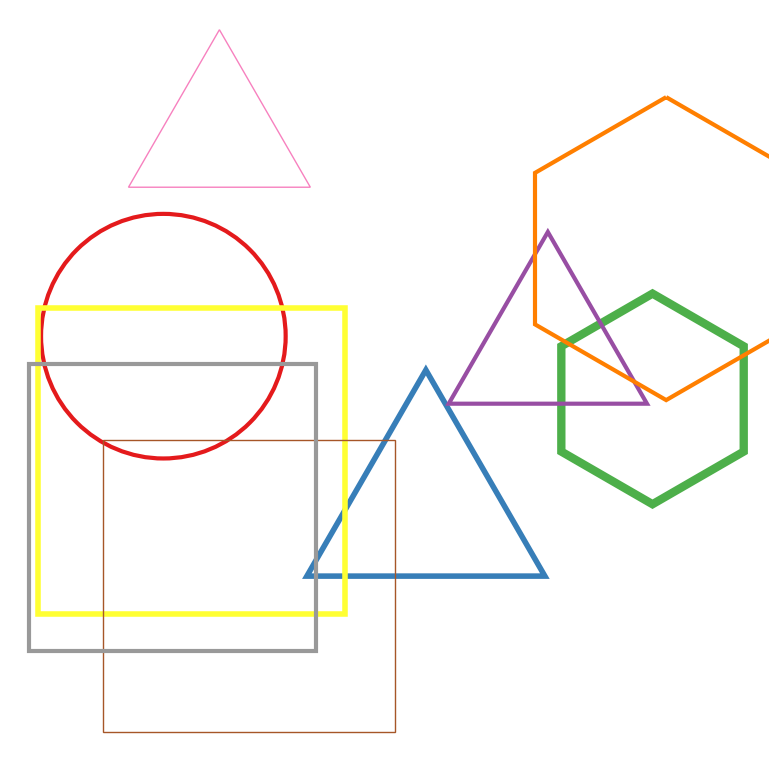[{"shape": "circle", "thickness": 1.5, "radius": 0.79, "center": [0.212, 0.563]}, {"shape": "triangle", "thickness": 2, "radius": 0.89, "center": [0.553, 0.341]}, {"shape": "hexagon", "thickness": 3, "radius": 0.68, "center": [0.847, 0.482]}, {"shape": "triangle", "thickness": 1.5, "radius": 0.74, "center": [0.711, 0.55]}, {"shape": "hexagon", "thickness": 1.5, "radius": 0.98, "center": [0.865, 0.677]}, {"shape": "square", "thickness": 2, "radius": 1.0, "center": [0.249, 0.401]}, {"shape": "square", "thickness": 0.5, "radius": 0.95, "center": [0.324, 0.239]}, {"shape": "triangle", "thickness": 0.5, "radius": 0.68, "center": [0.285, 0.825]}, {"shape": "square", "thickness": 1.5, "radius": 0.93, "center": [0.223, 0.341]}]